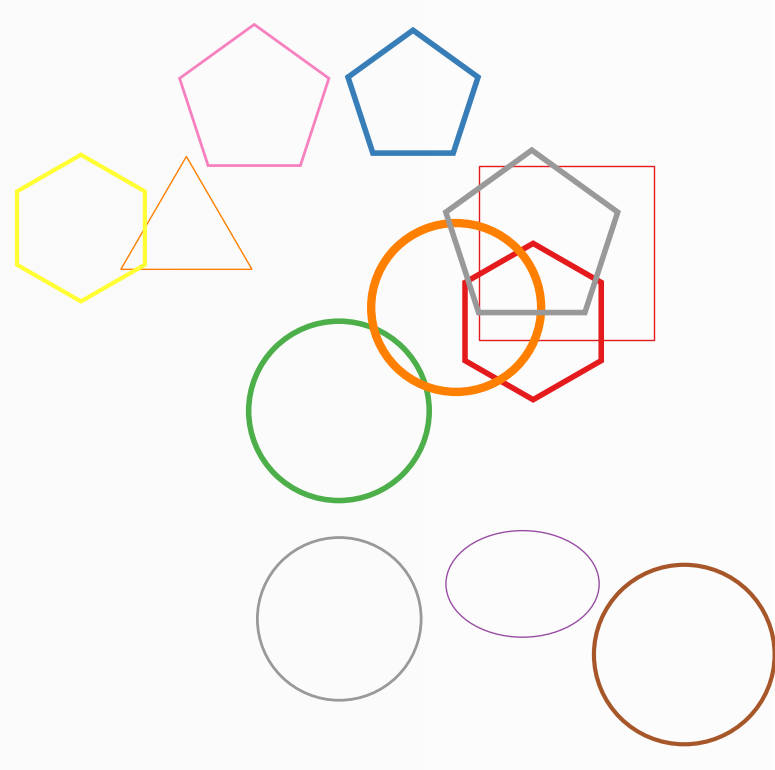[{"shape": "square", "thickness": 0.5, "radius": 0.57, "center": [0.731, 0.672]}, {"shape": "hexagon", "thickness": 2, "radius": 0.51, "center": [0.688, 0.582]}, {"shape": "pentagon", "thickness": 2, "radius": 0.44, "center": [0.533, 0.873]}, {"shape": "circle", "thickness": 2, "radius": 0.58, "center": [0.437, 0.466]}, {"shape": "oval", "thickness": 0.5, "radius": 0.49, "center": [0.674, 0.242]}, {"shape": "triangle", "thickness": 0.5, "radius": 0.49, "center": [0.241, 0.699]}, {"shape": "circle", "thickness": 3, "radius": 0.55, "center": [0.589, 0.601]}, {"shape": "hexagon", "thickness": 1.5, "radius": 0.48, "center": [0.104, 0.704]}, {"shape": "circle", "thickness": 1.5, "radius": 0.58, "center": [0.883, 0.15]}, {"shape": "pentagon", "thickness": 1, "radius": 0.51, "center": [0.328, 0.867]}, {"shape": "pentagon", "thickness": 2, "radius": 0.58, "center": [0.686, 0.688]}, {"shape": "circle", "thickness": 1, "radius": 0.53, "center": [0.438, 0.196]}]